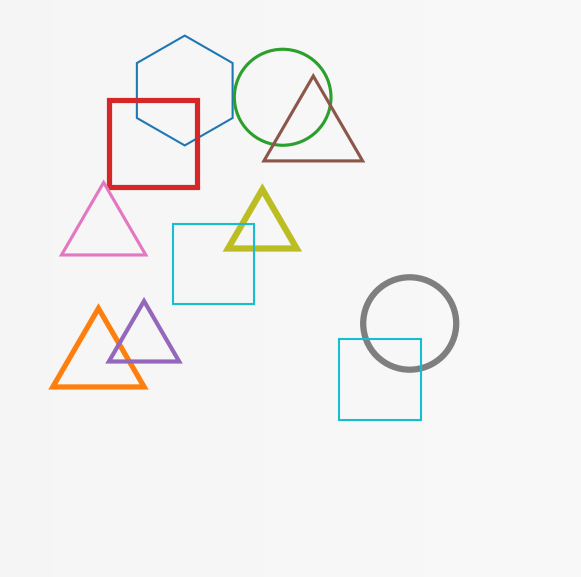[{"shape": "hexagon", "thickness": 1, "radius": 0.48, "center": [0.318, 0.842]}, {"shape": "triangle", "thickness": 2.5, "radius": 0.45, "center": [0.169, 0.374]}, {"shape": "circle", "thickness": 1.5, "radius": 0.42, "center": [0.486, 0.831]}, {"shape": "square", "thickness": 2.5, "radius": 0.38, "center": [0.264, 0.751]}, {"shape": "triangle", "thickness": 2, "radius": 0.35, "center": [0.248, 0.408]}, {"shape": "triangle", "thickness": 1.5, "radius": 0.49, "center": [0.539, 0.77]}, {"shape": "triangle", "thickness": 1.5, "radius": 0.42, "center": [0.178, 0.599]}, {"shape": "circle", "thickness": 3, "radius": 0.4, "center": [0.705, 0.439]}, {"shape": "triangle", "thickness": 3, "radius": 0.34, "center": [0.451, 0.603]}, {"shape": "square", "thickness": 1, "radius": 0.35, "center": [0.654, 0.342]}, {"shape": "square", "thickness": 1, "radius": 0.34, "center": [0.367, 0.542]}]